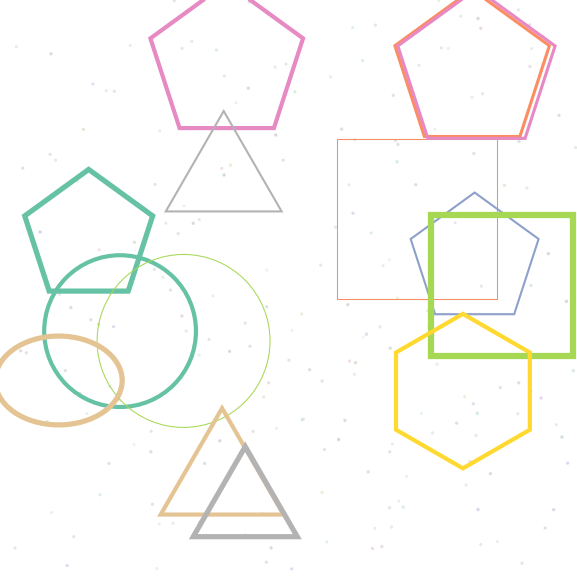[{"shape": "pentagon", "thickness": 2.5, "radius": 0.58, "center": [0.154, 0.589]}, {"shape": "circle", "thickness": 2, "radius": 0.66, "center": [0.208, 0.426]}, {"shape": "pentagon", "thickness": 1.5, "radius": 0.7, "center": [0.818, 0.877]}, {"shape": "square", "thickness": 0.5, "radius": 0.69, "center": [0.722, 0.62]}, {"shape": "pentagon", "thickness": 1, "radius": 0.58, "center": [0.822, 0.549]}, {"shape": "pentagon", "thickness": 1.5, "radius": 0.72, "center": [0.825, 0.875]}, {"shape": "pentagon", "thickness": 2, "radius": 0.69, "center": [0.393, 0.89]}, {"shape": "circle", "thickness": 0.5, "radius": 0.75, "center": [0.318, 0.409]}, {"shape": "square", "thickness": 3, "radius": 0.61, "center": [0.869, 0.505]}, {"shape": "hexagon", "thickness": 2, "radius": 0.67, "center": [0.802, 0.322]}, {"shape": "triangle", "thickness": 2, "radius": 0.61, "center": [0.385, 0.169]}, {"shape": "oval", "thickness": 2.5, "radius": 0.55, "center": [0.102, 0.34]}, {"shape": "triangle", "thickness": 2.5, "radius": 0.52, "center": [0.425, 0.122]}, {"shape": "triangle", "thickness": 1, "radius": 0.58, "center": [0.387, 0.691]}]